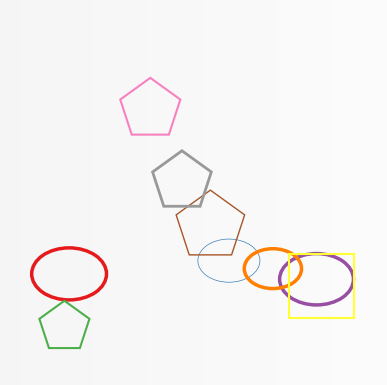[{"shape": "oval", "thickness": 2.5, "radius": 0.48, "center": [0.178, 0.289]}, {"shape": "oval", "thickness": 0.5, "radius": 0.4, "center": [0.591, 0.323]}, {"shape": "pentagon", "thickness": 1.5, "radius": 0.34, "center": [0.166, 0.151]}, {"shape": "oval", "thickness": 2.5, "radius": 0.48, "center": [0.817, 0.275]}, {"shape": "oval", "thickness": 2.5, "radius": 0.37, "center": [0.704, 0.302]}, {"shape": "square", "thickness": 1.5, "radius": 0.42, "center": [0.829, 0.256]}, {"shape": "pentagon", "thickness": 1, "radius": 0.46, "center": [0.543, 0.413]}, {"shape": "pentagon", "thickness": 1.5, "radius": 0.41, "center": [0.388, 0.716]}, {"shape": "pentagon", "thickness": 2, "radius": 0.4, "center": [0.47, 0.529]}]